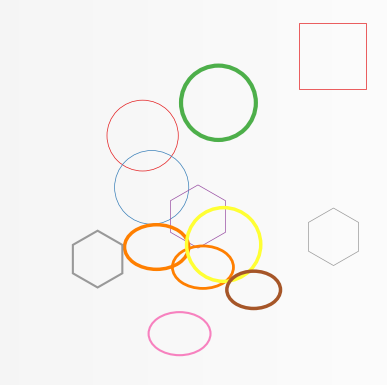[{"shape": "circle", "thickness": 0.5, "radius": 0.46, "center": [0.368, 0.648]}, {"shape": "square", "thickness": 0.5, "radius": 0.43, "center": [0.859, 0.854]}, {"shape": "circle", "thickness": 0.5, "radius": 0.48, "center": [0.391, 0.513]}, {"shape": "circle", "thickness": 3, "radius": 0.48, "center": [0.564, 0.733]}, {"shape": "hexagon", "thickness": 0.5, "radius": 0.41, "center": [0.511, 0.438]}, {"shape": "oval", "thickness": 2.5, "radius": 0.41, "center": [0.404, 0.358]}, {"shape": "oval", "thickness": 2, "radius": 0.39, "center": [0.524, 0.306]}, {"shape": "circle", "thickness": 2.5, "radius": 0.48, "center": [0.577, 0.365]}, {"shape": "oval", "thickness": 2.5, "radius": 0.35, "center": [0.655, 0.247]}, {"shape": "oval", "thickness": 1.5, "radius": 0.4, "center": [0.463, 0.133]}, {"shape": "hexagon", "thickness": 0.5, "radius": 0.37, "center": [0.861, 0.385]}, {"shape": "hexagon", "thickness": 1.5, "radius": 0.37, "center": [0.252, 0.327]}]